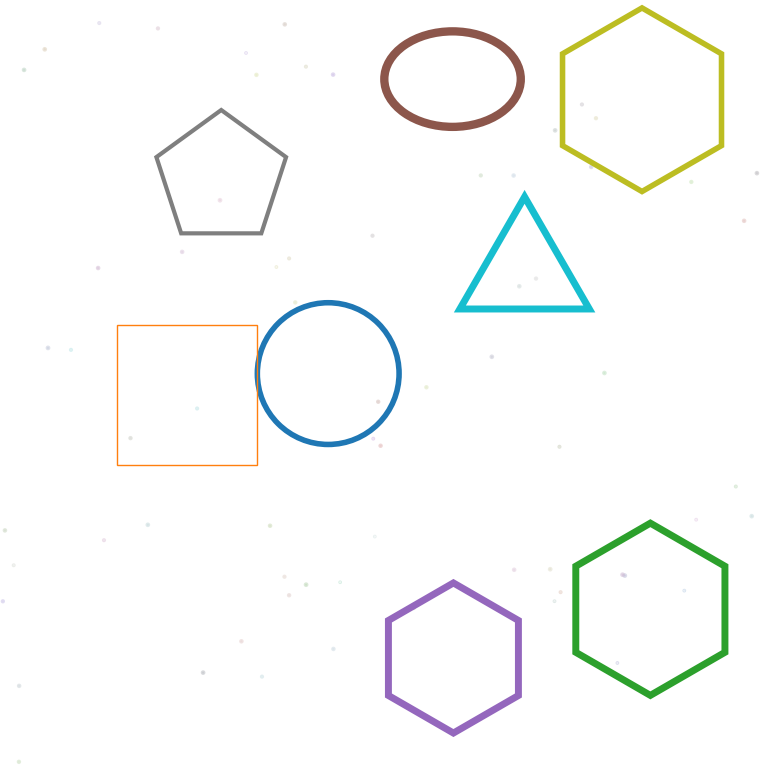[{"shape": "circle", "thickness": 2, "radius": 0.46, "center": [0.426, 0.515]}, {"shape": "square", "thickness": 0.5, "radius": 0.45, "center": [0.243, 0.487]}, {"shape": "hexagon", "thickness": 2.5, "radius": 0.56, "center": [0.845, 0.209]}, {"shape": "hexagon", "thickness": 2.5, "radius": 0.49, "center": [0.589, 0.145]}, {"shape": "oval", "thickness": 3, "radius": 0.44, "center": [0.588, 0.897]}, {"shape": "pentagon", "thickness": 1.5, "radius": 0.44, "center": [0.287, 0.769]}, {"shape": "hexagon", "thickness": 2, "radius": 0.6, "center": [0.834, 0.87]}, {"shape": "triangle", "thickness": 2.5, "radius": 0.49, "center": [0.681, 0.647]}]